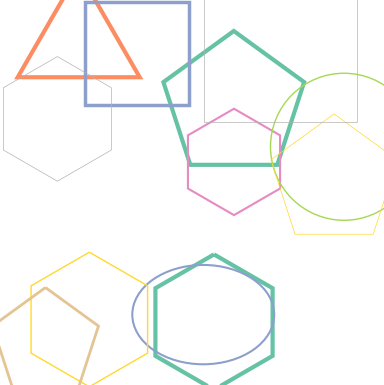[{"shape": "hexagon", "thickness": 3, "radius": 0.88, "center": [0.556, 0.163]}, {"shape": "pentagon", "thickness": 3, "radius": 0.96, "center": [0.607, 0.727]}, {"shape": "triangle", "thickness": 3, "radius": 0.91, "center": [0.204, 0.891]}, {"shape": "square", "thickness": 2.5, "radius": 0.67, "center": [0.356, 0.861]}, {"shape": "oval", "thickness": 1.5, "radius": 0.92, "center": [0.528, 0.183]}, {"shape": "hexagon", "thickness": 1.5, "radius": 0.69, "center": [0.608, 0.579]}, {"shape": "circle", "thickness": 1, "radius": 0.95, "center": [0.894, 0.619]}, {"shape": "hexagon", "thickness": 1, "radius": 0.87, "center": [0.232, 0.17]}, {"shape": "pentagon", "thickness": 0.5, "radius": 0.86, "center": [0.868, 0.531]}, {"shape": "pentagon", "thickness": 2, "radius": 0.72, "center": [0.118, 0.108]}, {"shape": "square", "thickness": 0.5, "radius": 0.99, "center": [0.729, 0.883]}, {"shape": "hexagon", "thickness": 0.5, "radius": 0.81, "center": [0.149, 0.691]}]